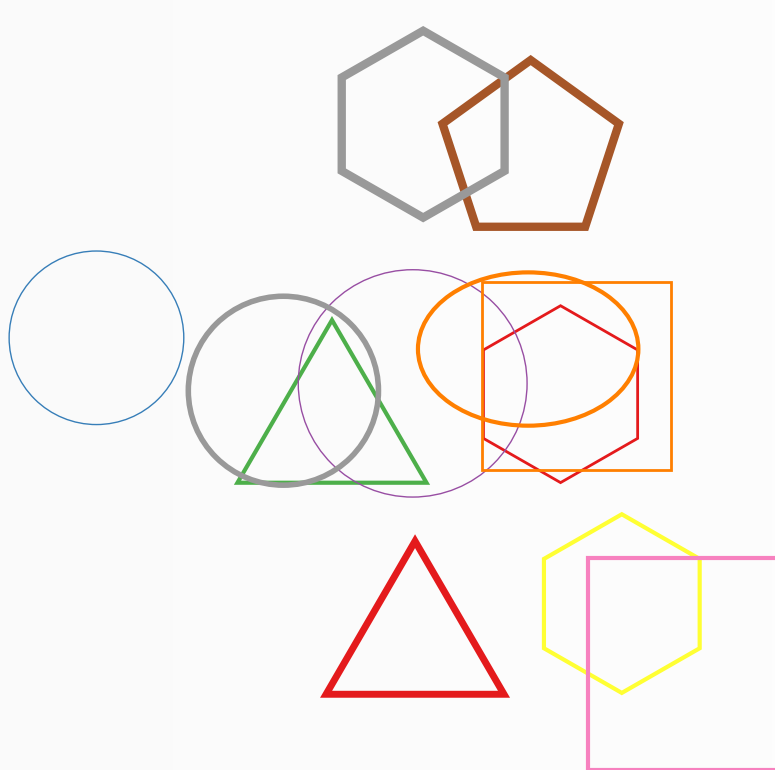[{"shape": "hexagon", "thickness": 1, "radius": 0.57, "center": [0.723, 0.488]}, {"shape": "triangle", "thickness": 2.5, "radius": 0.66, "center": [0.536, 0.165]}, {"shape": "circle", "thickness": 0.5, "radius": 0.56, "center": [0.124, 0.561]}, {"shape": "triangle", "thickness": 1.5, "radius": 0.7, "center": [0.428, 0.443]}, {"shape": "circle", "thickness": 0.5, "radius": 0.74, "center": [0.532, 0.502]}, {"shape": "square", "thickness": 1, "radius": 0.61, "center": [0.743, 0.512]}, {"shape": "oval", "thickness": 1.5, "radius": 0.71, "center": [0.681, 0.547]}, {"shape": "hexagon", "thickness": 1.5, "radius": 0.58, "center": [0.802, 0.216]}, {"shape": "pentagon", "thickness": 3, "radius": 0.6, "center": [0.685, 0.802]}, {"shape": "square", "thickness": 1.5, "radius": 0.69, "center": [0.896, 0.137]}, {"shape": "hexagon", "thickness": 3, "radius": 0.61, "center": [0.546, 0.839]}, {"shape": "circle", "thickness": 2, "radius": 0.61, "center": [0.366, 0.493]}]